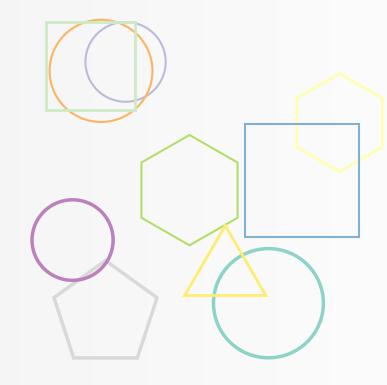[{"shape": "circle", "thickness": 2.5, "radius": 0.71, "center": [0.693, 0.212]}, {"shape": "hexagon", "thickness": 2, "radius": 0.64, "center": [0.876, 0.681]}, {"shape": "circle", "thickness": 1.5, "radius": 0.52, "center": [0.324, 0.839]}, {"shape": "square", "thickness": 1.5, "radius": 0.74, "center": [0.78, 0.532]}, {"shape": "circle", "thickness": 1.5, "radius": 0.66, "center": [0.261, 0.816]}, {"shape": "hexagon", "thickness": 1.5, "radius": 0.72, "center": [0.489, 0.506]}, {"shape": "pentagon", "thickness": 2.5, "radius": 0.7, "center": [0.272, 0.184]}, {"shape": "circle", "thickness": 2.5, "radius": 0.52, "center": [0.187, 0.376]}, {"shape": "square", "thickness": 2, "radius": 0.57, "center": [0.234, 0.828]}, {"shape": "triangle", "thickness": 2, "radius": 0.61, "center": [0.581, 0.293]}]